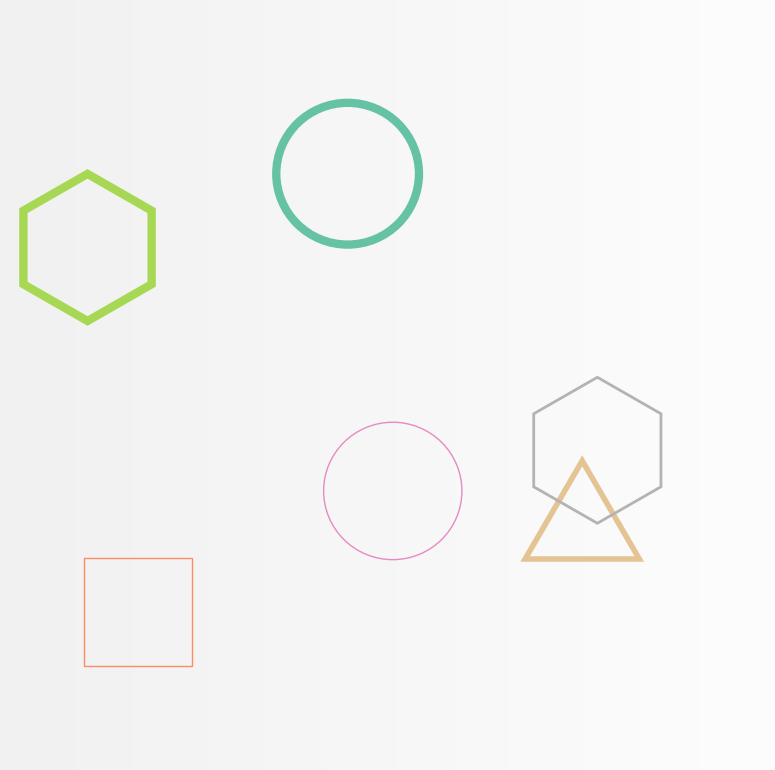[{"shape": "circle", "thickness": 3, "radius": 0.46, "center": [0.449, 0.774]}, {"shape": "square", "thickness": 0.5, "radius": 0.35, "center": [0.178, 0.205]}, {"shape": "circle", "thickness": 0.5, "radius": 0.45, "center": [0.507, 0.362]}, {"shape": "hexagon", "thickness": 3, "radius": 0.48, "center": [0.113, 0.679]}, {"shape": "triangle", "thickness": 2, "radius": 0.43, "center": [0.751, 0.317]}, {"shape": "hexagon", "thickness": 1, "radius": 0.47, "center": [0.771, 0.415]}]